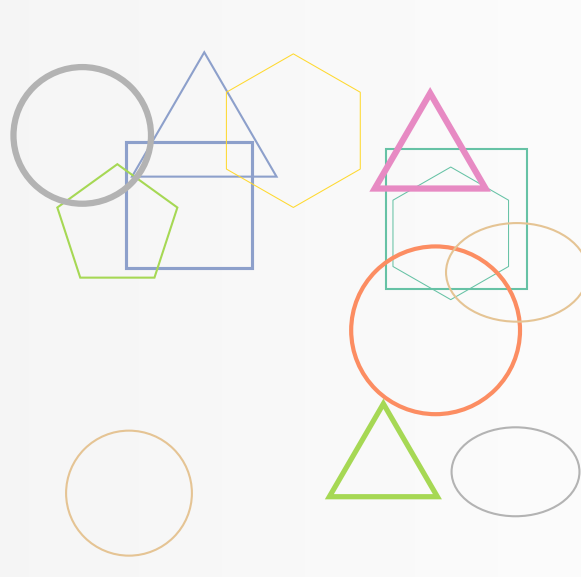[{"shape": "square", "thickness": 1, "radius": 0.61, "center": [0.785, 0.621]}, {"shape": "hexagon", "thickness": 0.5, "radius": 0.57, "center": [0.775, 0.595]}, {"shape": "circle", "thickness": 2, "radius": 0.73, "center": [0.749, 0.427]}, {"shape": "square", "thickness": 1.5, "radius": 0.54, "center": [0.325, 0.644]}, {"shape": "triangle", "thickness": 1, "radius": 0.72, "center": [0.351, 0.765]}, {"shape": "triangle", "thickness": 3, "radius": 0.55, "center": [0.74, 0.728]}, {"shape": "triangle", "thickness": 2.5, "radius": 0.54, "center": [0.66, 0.193]}, {"shape": "pentagon", "thickness": 1, "radius": 0.54, "center": [0.202, 0.606]}, {"shape": "hexagon", "thickness": 0.5, "radius": 0.66, "center": [0.505, 0.773]}, {"shape": "circle", "thickness": 1, "radius": 0.54, "center": [0.222, 0.145]}, {"shape": "oval", "thickness": 1, "radius": 0.61, "center": [0.889, 0.527]}, {"shape": "oval", "thickness": 1, "radius": 0.55, "center": [0.887, 0.182]}, {"shape": "circle", "thickness": 3, "radius": 0.59, "center": [0.141, 0.765]}]